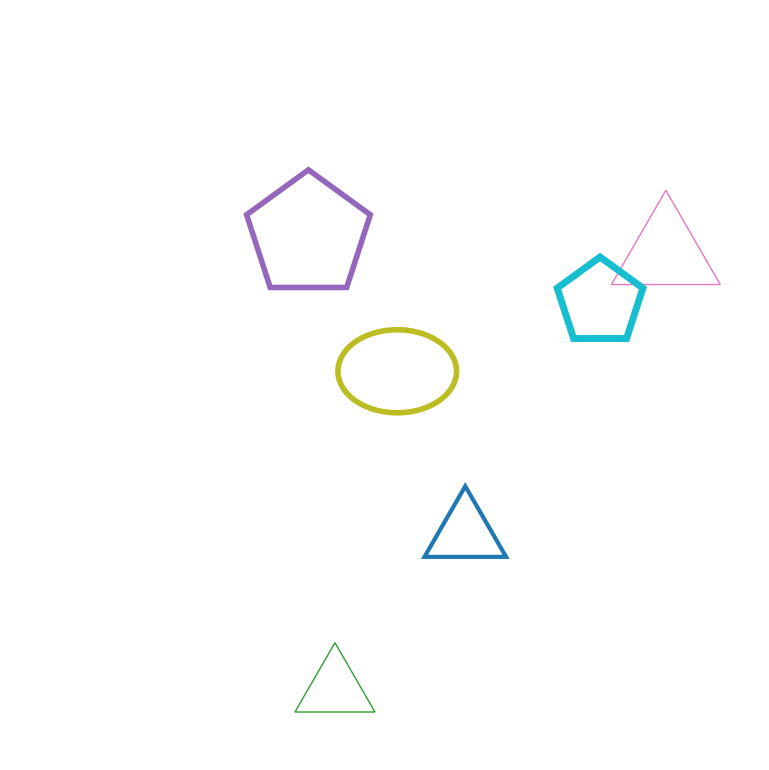[{"shape": "triangle", "thickness": 1.5, "radius": 0.31, "center": [0.604, 0.307]}, {"shape": "triangle", "thickness": 0.5, "radius": 0.3, "center": [0.435, 0.105]}, {"shape": "pentagon", "thickness": 2, "radius": 0.42, "center": [0.401, 0.695]}, {"shape": "triangle", "thickness": 0.5, "radius": 0.41, "center": [0.865, 0.671]}, {"shape": "oval", "thickness": 2, "radius": 0.39, "center": [0.516, 0.518]}, {"shape": "pentagon", "thickness": 2.5, "radius": 0.29, "center": [0.779, 0.608]}]